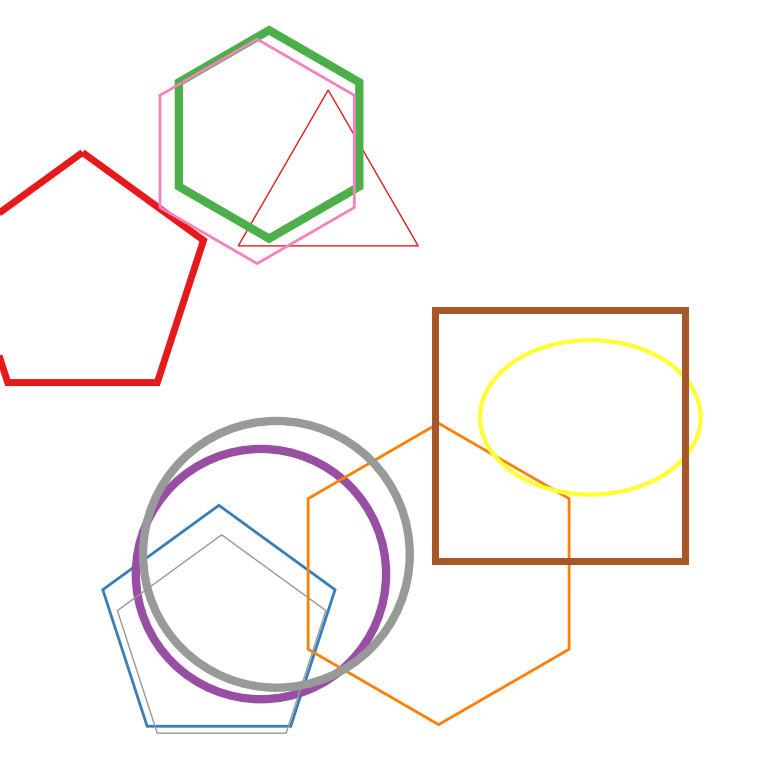[{"shape": "triangle", "thickness": 0.5, "radius": 0.67, "center": [0.426, 0.748]}, {"shape": "pentagon", "thickness": 2.5, "radius": 0.83, "center": [0.107, 0.637]}, {"shape": "pentagon", "thickness": 1, "radius": 0.79, "center": [0.284, 0.185]}, {"shape": "hexagon", "thickness": 3, "radius": 0.68, "center": [0.349, 0.825]}, {"shape": "circle", "thickness": 3, "radius": 0.81, "center": [0.339, 0.254]}, {"shape": "hexagon", "thickness": 1, "radius": 0.98, "center": [0.57, 0.255]}, {"shape": "oval", "thickness": 1.5, "radius": 0.72, "center": [0.767, 0.458]}, {"shape": "square", "thickness": 2.5, "radius": 0.81, "center": [0.727, 0.435]}, {"shape": "hexagon", "thickness": 1, "radius": 0.73, "center": [0.334, 0.803]}, {"shape": "pentagon", "thickness": 0.5, "radius": 0.71, "center": [0.288, 0.163]}, {"shape": "circle", "thickness": 3, "radius": 0.87, "center": [0.359, 0.28]}]